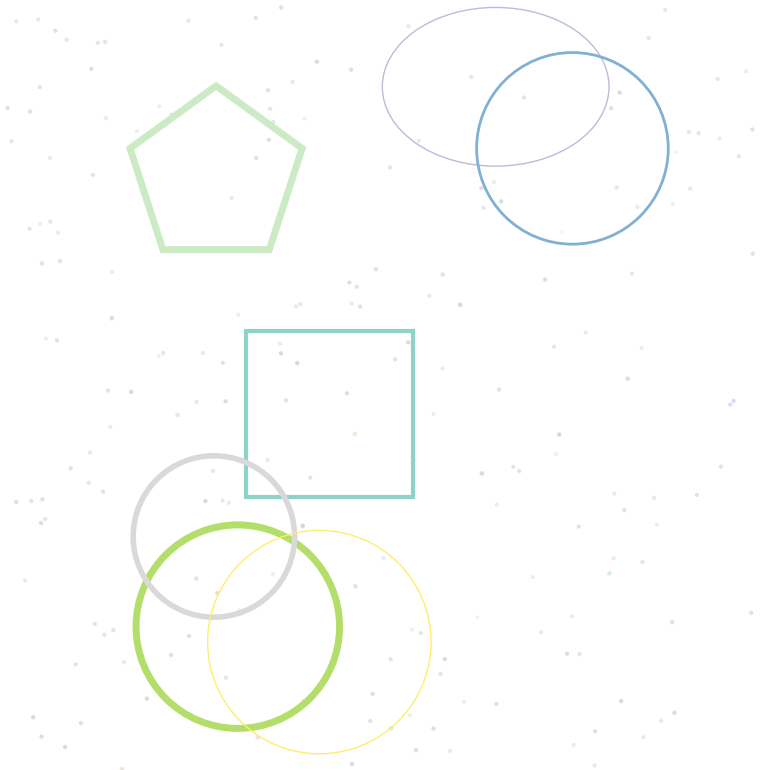[{"shape": "square", "thickness": 1.5, "radius": 0.54, "center": [0.428, 0.462]}, {"shape": "oval", "thickness": 0.5, "radius": 0.74, "center": [0.644, 0.887]}, {"shape": "circle", "thickness": 1, "radius": 0.62, "center": [0.743, 0.807]}, {"shape": "circle", "thickness": 2.5, "radius": 0.66, "center": [0.309, 0.186]}, {"shape": "circle", "thickness": 2, "radius": 0.52, "center": [0.278, 0.303]}, {"shape": "pentagon", "thickness": 2.5, "radius": 0.59, "center": [0.281, 0.771]}, {"shape": "circle", "thickness": 0.5, "radius": 0.73, "center": [0.415, 0.166]}]